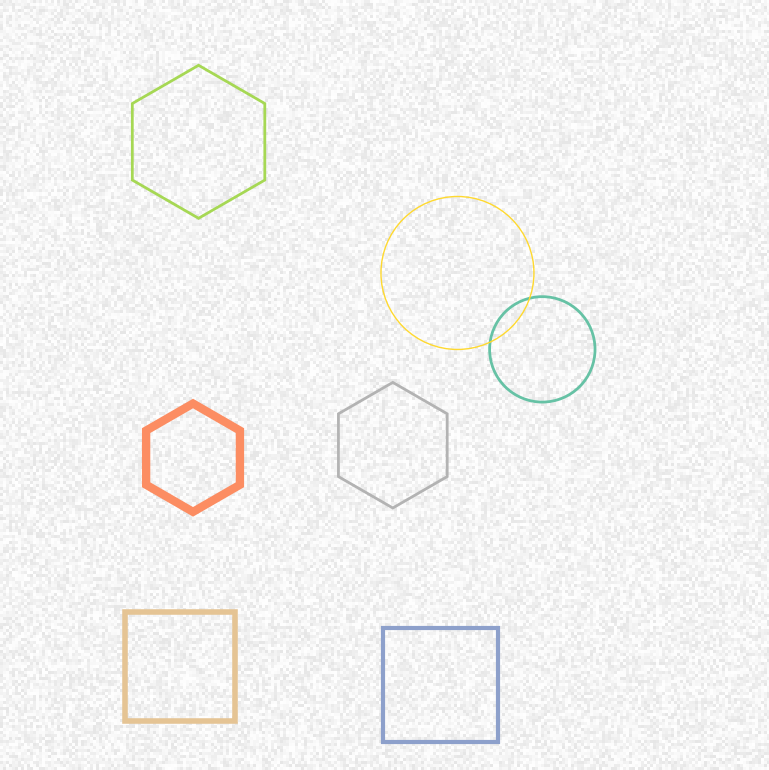[{"shape": "circle", "thickness": 1, "radius": 0.34, "center": [0.704, 0.546]}, {"shape": "hexagon", "thickness": 3, "radius": 0.35, "center": [0.251, 0.406]}, {"shape": "square", "thickness": 1.5, "radius": 0.37, "center": [0.572, 0.11]}, {"shape": "hexagon", "thickness": 1, "radius": 0.5, "center": [0.258, 0.816]}, {"shape": "circle", "thickness": 0.5, "radius": 0.5, "center": [0.594, 0.645]}, {"shape": "square", "thickness": 2, "radius": 0.36, "center": [0.234, 0.134]}, {"shape": "hexagon", "thickness": 1, "radius": 0.41, "center": [0.51, 0.422]}]